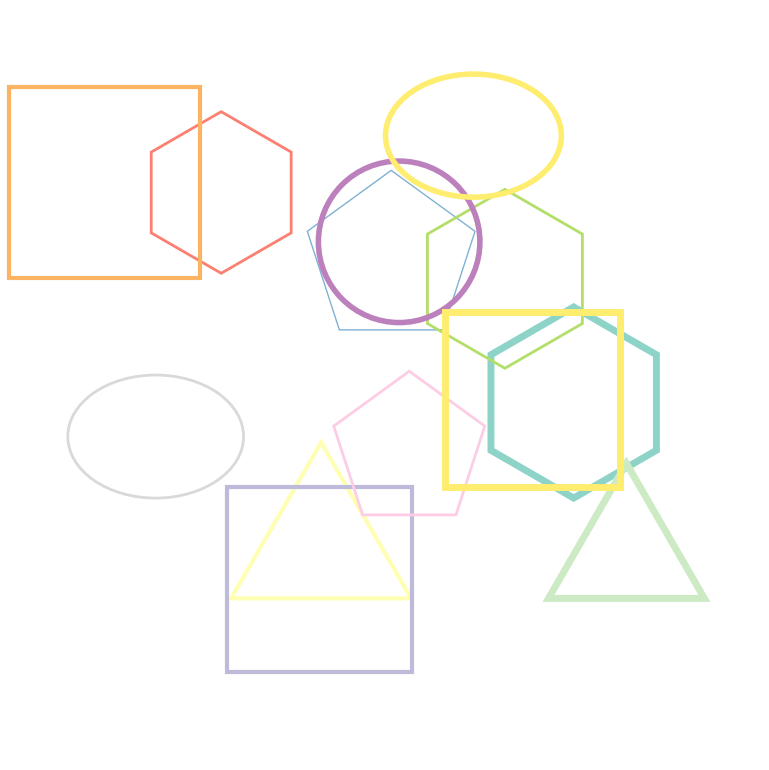[{"shape": "hexagon", "thickness": 2.5, "radius": 0.62, "center": [0.745, 0.477]}, {"shape": "triangle", "thickness": 1.5, "radius": 0.67, "center": [0.417, 0.29]}, {"shape": "square", "thickness": 1.5, "radius": 0.6, "center": [0.415, 0.248]}, {"shape": "hexagon", "thickness": 1, "radius": 0.52, "center": [0.287, 0.75]}, {"shape": "pentagon", "thickness": 0.5, "radius": 0.57, "center": [0.508, 0.664]}, {"shape": "square", "thickness": 1.5, "radius": 0.62, "center": [0.135, 0.763]}, {"shape": "hexagon", "thickness": 1, "radius": 0.58, "center": [0.656, 0.638]}, {"shape": "pentagon", "thickness": 1, "radius": 0.52, "center": [0.532, 0.415]}, {"shape": "oval", "thickness": 1, "radius": 0.57, "center": [0.202, 0.433]}, {"shape": "circle", "thickness": 2, "radius": 0.52, "center": [0.518, 0.686]}, {"shape": "triangle", "thickness": 2.5, "radius": 0.58, "center": [0.814, 0.281]}, {"shape": "oval", "thickness": 2, "radius": 0.57, "center": [0.615, 0.824]}, {"shape": "square", "thickness": 2.5, "radius": 0.57, "center": [0.692, 0.481]}]